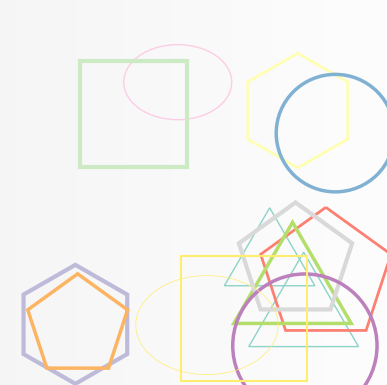[{"shape": "triangle", "thickness": 1, "radius": 0.82, "center": [0.784, 0.182]}, {"shape": "triangle", "thickness": 1, "radius": 0.67, "center": [0.696, 0.325]}, {"shape": "hexagon", "thickness": 2, "radius": 0.74, "center": [0.768, 0.713]}, {"shape": "hexagon", "thickness": 3, "radius": 0.77, "center": [0.195, 0.158]}, {"shape": "pentagon", "thickness": 2, "radius": 0.88, "center": [0.841, 0.285]}, {"shape": "circle", "thickness": 2.5, "radius": 0.76, "center": [0.865, 0.654]}, {"shape": "pentagon", "thickness": 2.5, "radius": 0.68, "center": [0.2, 0.153]}, {"shape": "triangle", "thickness": 2.5, "radius": 0.87, "center": [0.755, 0.247]}, {"shape": "oval", "thickness": 1, "radius": 0.7, "center": [0.459, 0.787]}, {"shape": "pentagon", "thickness": 3, "radius": 0.77, "center": [0.763, 0.321]}, {"shape": "circle", "thickness": 2.5, "radius": 0.93, "center": [0.787, 0.102]}, {"shape": "square", "thickness": 3, "radius": 0.69, "center": [0.344, 0.704]}, {"shape": "oval", "thickness": 0.5, "radius": 0.92, "center": [0.534, 0.156]}, {"shape": "square", "thickness": 1.5, "radius": 0.81, "center": [0.63, 0.172]}]